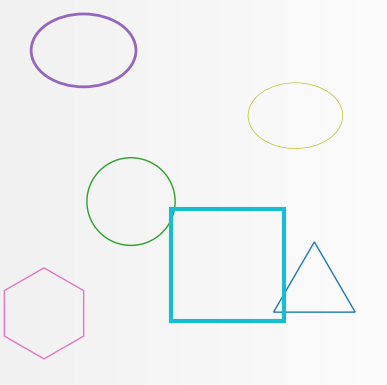[{"shape": "triangle", "thickness": 1, "radius": 0.61, "center": [0.811, 0.25]}, {"shape": "circle", "thickness": 1, "radius": 0.57, "center": [0.338, 0.476]}, {"shape": "oval", "thickness": 2, "radius": 0.68, "center": [0.216, 0.869]}, {"shape": "hexagon", "thickness": 1, "radius": 0.59, "center": [0.114, 0.186]}, {"shape": "oval", "thickness": 0.5, "radius": 0.61, "center": [0.762, 0.7]}, {"shape": "square", "thickness": 3, "radius": 0.73, "center": [0.586, 0.312]}]